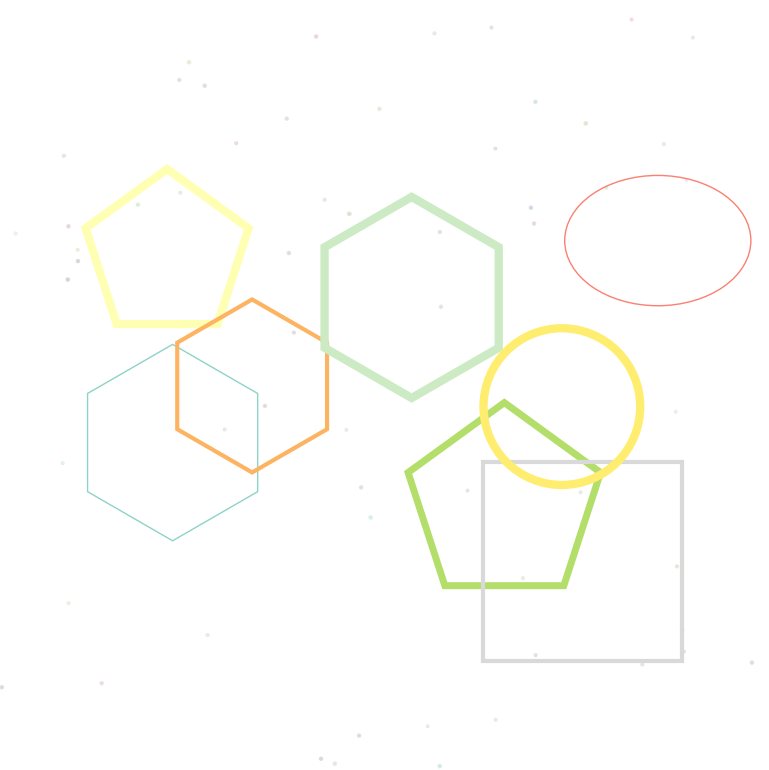[{"shape": "hexagon", "thickness": 0.5, "radius": 0.64, "center": [0.224, 0.425]}, {"shape": "pentagon", "thickness": 3, "radius": 0.56, "center": [0.217, 0.669]}, {"shape": "oval", "thickness": 0.5, "radius": 0.6, "center": [0.854, 0.688]}, {"shape": "hexagon", "thickness": 1.5, "radius": 0.56, "center": [0.327, 0.499]}, {"shape": "pentagon", "thickness": 2.5, "radius": 0.66, "center": [0.655, 0.346]}, {"shape": "square", "thickness": 1.5, "radius": 0.65, "center": [0.757, 0.271]}, {"shape": "hexagon", "thickness": 3, "radius": 0.65, "center": [0.535, 0.614]}, {"shape": "circle", "thickness": 3, "radius": 0.51, "center": [0.73, 0.472]}]